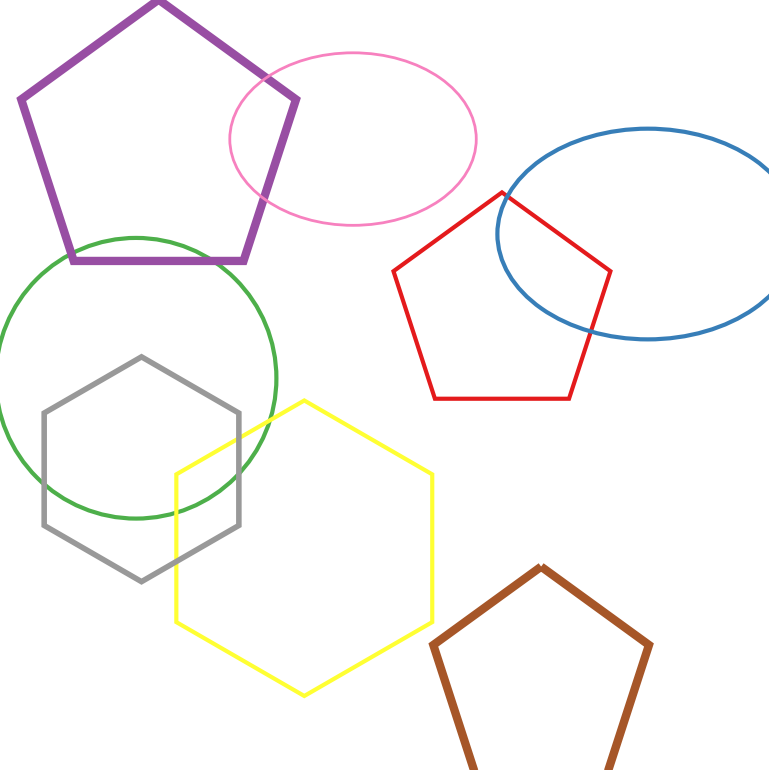[{"shape": "pentagon", "thickness": 1.5, "radius": 0.74, "center": [0.652, 0.602]}, {"shape": "oval", "thickness": 1.5, "radius": 0.98, "center": [0.841, 0.696]}, {"shape": "circle", "thickness": 1.5, "radius": 0.91, "center": [0.177, 0.509]}, {"shape": "pentagon", "thickness": 3, "radius": 0.94, "center": [0.206, 0.813]}, {"shape": "hexagon", "thickness": 1.5, "radius": 0.96, "center": [0.395, 0.288]}, {"shape": "pentagon", "thickness": 3, "radius": 0.74, "center": [0.703, 0.117]}, {"shape": "oval", "thickness": 1, "radius": 0.8, "center": [0.458, 0.819]}, {"shape": "hexagon", "thickness": 2, "radius": 0.73, "center": [0.184, 0.391]}]